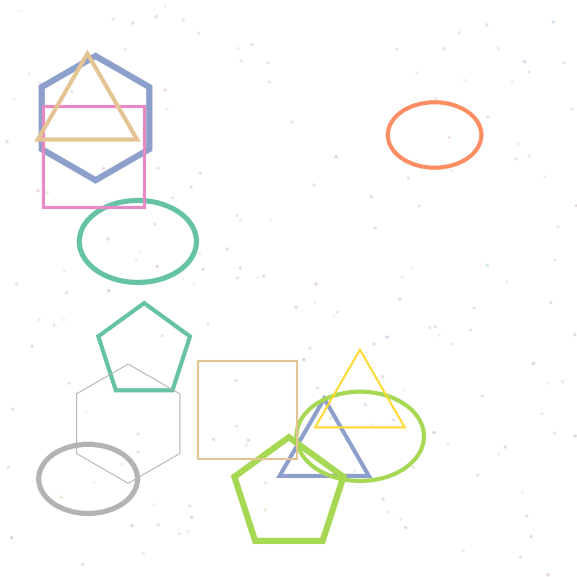[{"shape": "oval", "thickness": 2.5, "radius": 0.51, "center": [0.239, 0.581]}, {"shape": "pentagon", "thickness": 2, "radius": 0.42, "center": [0.25, 0.391]}, {"shape": "oval", "thickness": 2, "radius": 0.4, "center": [0.753, 0.765]}, {"shape": "triangle", "thickness": 2, "radius": 0.45, "center": [0.561, 0.22]}, {"shape": "hexagon", "thickness": 3, "radius": 0.54, "center": [0.165, 0.795]}, {"shape": "square", "thickness": 1.5, "radius": 0.43, "center": [0.162, 0.728]}, {"shape": "pentagon", "thickness": 3, "radius": 0.5, "center": [0.5, 0.143]}, {"shape": "oval", "thickness": 2, "radius": 0.55, "center": [0.624, 0.244]}, {"shape": "triangle", "thickness": 1, "radius": 0.45, "center": [0.623, 0.304]}, {"shape": "triangle", "thickness": 2, "radius": 0.5, "center": [0.151, 0.807]}, {"shape": "square", "thickness": 1, "radius": 0.43, "center": [0.429, 0.289]}, {"shape": "hexagon", "thickness": 0.5, "radius": 0.52, "center": [0.222, 0.266]}, {"shape": "oval", "thickness": 2.5, "radius": 0.43, "center": [0.153, 0.17]}]